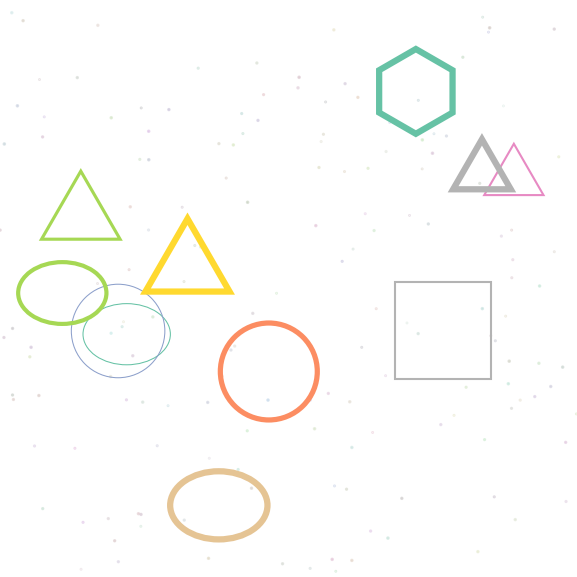[{"shape": "hexagon", "thickness": 3, "radius": 0.37, "center": [0.72, 0.841]}, {"shape": "oval", "thickness": 0.5, "radius": 0.38, "center": [0.219, 0.42]}, {"shape": "circle", "thickness": 2.5, "radius": 0.42, "center": [0.465, 0.356]}, {"shape": "circle", "thickness": 0.5, "radius": 0.4, "center": [0.204, 0.426]}, {"shape": "triangle", "thickness": 1, "radius": 0.3, "center": [0.89, 0.691]}, {"shape": "triangle", "thickness": 1.5, "radius": 0.39, "center": [0.14, 0.624]}, {"shape": "oval", "thickness": 2, "radius": 0.38, "center": [0.108, 0.492]}, {"shape": "triangle", "thickness": 3, "radius": 0.42, "center": [0.325, 0.536]}, {"shape": "oval", "thickness": 3, "radius": 0.42, "center": [0.379, 0.124]}, {"shape": "square", "thickness": 1, "radius": 0.42, "center": [0.767, 0.427]}, {"shape": "triangle", "thickness": 3, "radius": 0.29, "center": [0.835, 0.7]}]